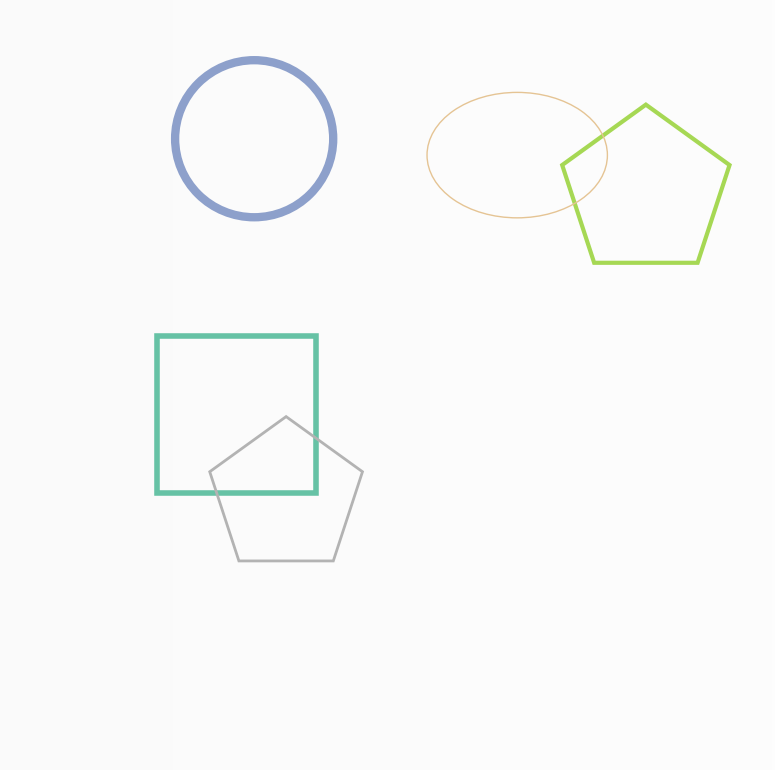[{"shape": "square", "thickness": 2, "radius": 0.51, "center": [0.305, 0.462]}, {"shape": "circle", "thickness": 3, "radius": 0.51, "center": [0.328, 0.82]}, {"shape": "pentagon", "thickness": 1.5, "radius": 0.57, "center": [0.833, 0.751]}, {"shape": "oval", "thickness": 0.5, "radius": 0.58, "center": [0.667, 0.799]}, {"shape": "pentagon", "thickness": 1, "radius": 0.52, "center": [0.369, 0.355]}]